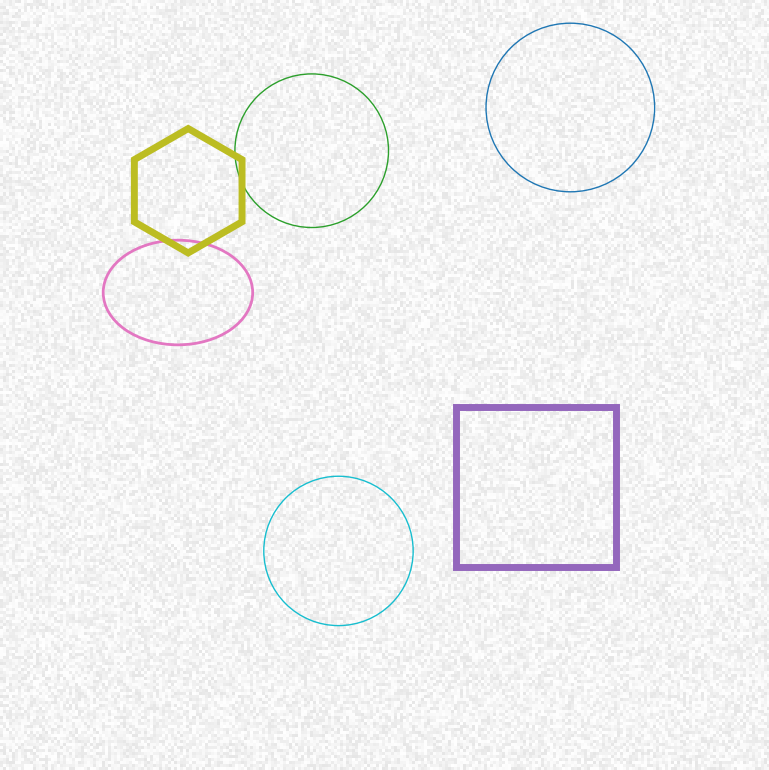[{"shape": "circle", "thickness": 0.5, "radius": 0.55, "center": [0.741, 0.86]}, {"shape": "circle", "thickness": 0.5, "radius": 0.5, "center": [0.405, 0.804]}, {"shape": "square", "thickness": 2.5, "radius": 0.52, "center": [0.696, 0.367]}, {"shape": "oval", "thickness": 1, "radius": 0.49, "center": [0.231, 0.62]}, {"shape": "hexagon", "thickness": 2.5, "radius": 0.4, "center": [0.244, 0.752]}, {"shape": "circle", "thickness": 0.5, "radius": 0.48, "center": [0.44, 0.285]}]